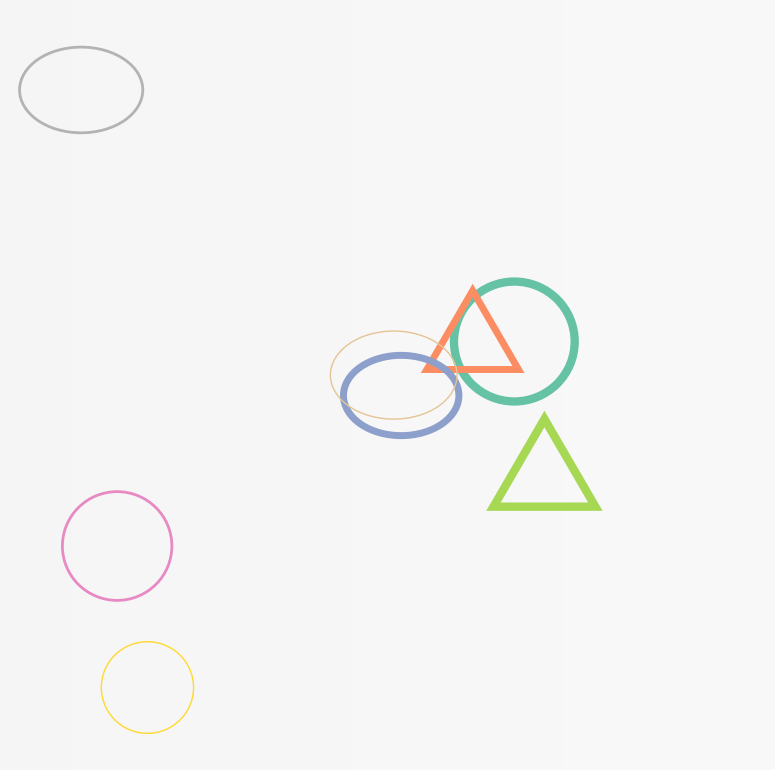[{"shape": "circle", "thickness": 3, "radius": 0.39, "center": [0.664, 0.556]}, {"shape": "triangle", "thickness": 2.5, "radius": 0.34, "center": [0.61, 0.554]}, {"shape": "oval", "thickness": 2.5, "radius": 0.37, "center": [0.518, 0.486]}, {"shape": "circle", "thickness": 1, "radius": 0.35, "center": [0.151, 0.291]}, {"shape": "triangle", "thickness": 3, "radius": 0.38, "center": [0.702, 0.38]}, {"shape": "circle", "thickness": 0.5, "radius": 0.3, "center": [0.19, 0.107]}, {"shape": "oval", "thickness": 0.5, "radius": 0.41, "center": [0.508, 0.513]}, {"shape": "oval", "thickness": 1, "radius": 0.4, "center": [0.105, 0.883]}]